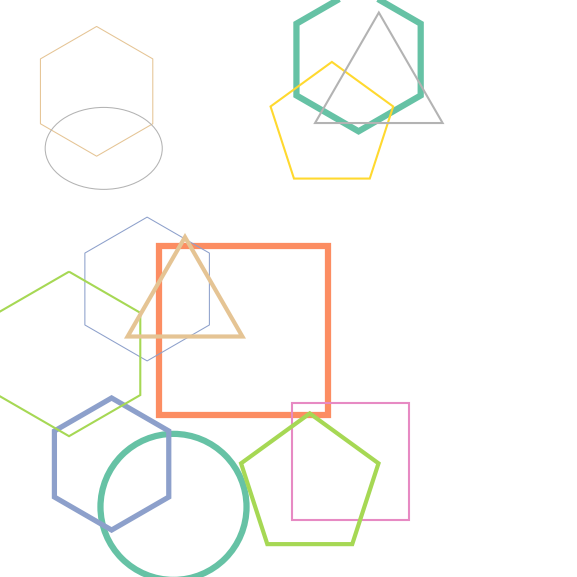[{"shape": "circle", "thickness": 3, "radius": 0.63, "center": [0.3, 0.121]}, {"shape": "hexagon", "thickness": 3, "radius": 0.62, "center": [0.621, 0.896]}, {"shape": "square", "thickness": 3, "radius": 0.73, "center": [0.422, 0.428]}, {"shape": "hexagon", "thickness": 2.5, "radius": 0.57, "center": [0.193, 0.196]}, {"shape": "hexagon", "thickness": 0.5, "radius": 0.62, "center": [0.255, 0.499]}, {"shape": "square", "thickness": 1, "radius": 0.51, "center": [0.607, 0.2]}, {"shape": "pentagon", "thickness": 2, "radius": 0.63, "center": [0.536, 0.158]}, {"shape": "hexagon", "thickness": 1, "radius": 0.71, "center": [0.12, 0.386]}, {"shape": "pentagon", "thickness": 1, "radius": 0.56, "center": [0.575, 0.78]}, {"shape": "triangle", "thickness": 2, "radius": 0.57, "center": [0.32, 0.474]}, {"shape": "hexagon", "thickness": 0.5, "radius": 0.56, "center": [0.167, 0.841]}, {"shape": "triangle", "thickness": 1, "radius": 0.64, "center": [0.656, 0.85]}, {"shape": "oval", "thickness": 0.5, "radius": 0.51, "center": [0.18, 0.742]}]